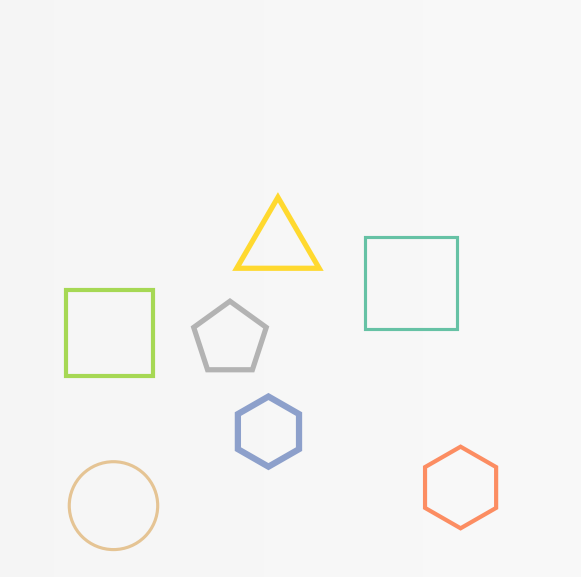[{"shape": "square", "thickness": 1.5, "radius": 0.4, "center": [0.707, 0.509]}, {"shape": "hexagon", "thickness": 2, "radius": 0.35, "center": [0.792, 0.155]}, {"shape": "hexagon", "thickness": 3, "radius": 0.3, "center": [0.462, 0.252]}, {"shape": "square", "thickness": 2, "radius": 0.37, "center": [0.189, 0.422]}, {"shape": "triangle", "thickness": 2.5, "radius": 0.41, "center": [0.478, 0.576]}, {"shape": "circle", "thickness": 1.5, "radius": 0.38, "center": [0.195, 0.124]}, {"shape": "pentagon", "thickness": 2.5, "radius": 0.33, "center": [0.396, 0.412]}]